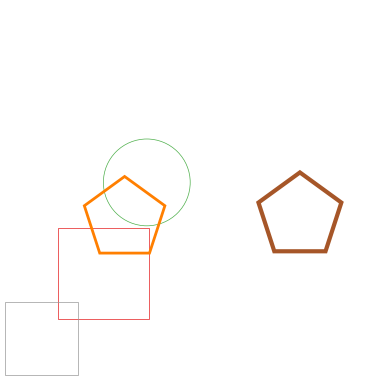[{"shape": "square", "thickness": 0.5, "radius": 0.59, "center": [0.268, 0.29]}, {"shape": "circle", "thickness": 0.5, "radius": 0.56, "center": [0.381, 0.526]}, {"shape": "pentagon", "thickness": 2, "radius": 0.55, "center": [0.324, 0.432]}, {"shape": "pentagon", "thickness": 3, "radius": 0.57, "center": [0.779, 0.439]}, {"shape": "square", "thickness": 0.5, "radius": 0.47, "center": [0.107, 0.121]}]